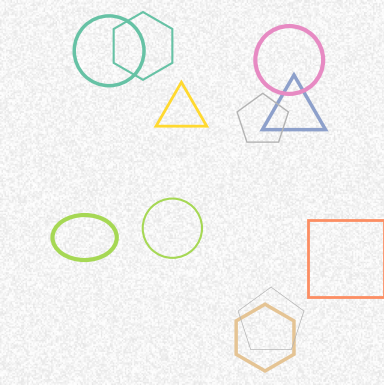[{"shape": "circle", "thickness": 2.5, "radius": 0.45, "center": [0.283, 0.868]}, {"shape": "hexagon", "thickness": 1.5, "radius": 0.44, "center": [0.371, 0.881]}, {"shape": "square", "thickness": 2, "radius": 0.5, "center": [0.899, 0.329]}, {"shape": "triangle", "thickness": 2.5, "radius": 0.47, "center": [0.764, 0.711]}, {"shape": "circle", "thickness": 3, "radius": 0.44, "center": [0.751, 0.844]}, {"shape": "circle", "thickness": 1.5, "radius": 0.38, "center": [0.448, 0.407]}, {"shape": "oval", "thickness": 3, "radius": 0.42, "center": [0.22, 0.383]}, {"shape": "triangle", "thickness": 2, "radius": 0.38, "center": [0.471, 0.71]}, {"shape": "hexagon", "thickness": 2.5, "radius": 0.43, "center": [0.688, 0.123]}, {"shape": "pentagon", "thickness": 1, "radius": 0.35, "center": [0.682, 0.688]}, {"shape": "pentagon", "thickness": 0.5, "radius": 0.45, "center": [0.704, 0.165]}]